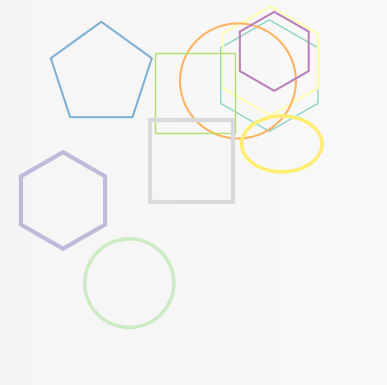[{"shape": "hexagon", "thickness": 1, "radius": 0.72, "center": [0.695, 0.804]}, {"shape": "hexagon", "thickness": 1.5, "radius": 0.71, "center": [0.698, 0.842]}, {"shape": "hexagon", "thickness": 3, "radius": 0.63, "center": [0.163, 0.479]}, {"shape": "pentagon", "thickness": 1.5, "radius": 0.68, "center": [0.261, 0.806]}, {"shape": "circle", "thickness": 1.5, "radius": 0.75, "center": [0.614, 0.79]}, {"shape": "square", "thickness": 1, "radius": 0.52, "center": [0.503, 0.757]}, {"shape": "square", "thickness": 3, "radius": 0.53, "center": [0.494, 0.582]}, {"shape": "hexagon", "thickness": 1.5, "radius": 0.51, "center": [0.708, 0.867]}, {"shape": "circle", "thickness": 2.5, "radius": 0.57, "center": [0.334, 0.265]}, {"shape": "oval", "thickness": 2.5, "radius": 0.52, "center": [0.727, 0.626]}]